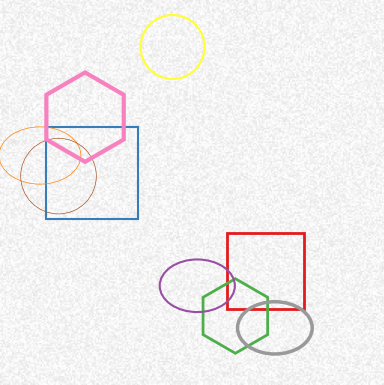[{"shape": "square", "thickness": 2, "radius": 0.5, "center": [0.69, 0.296]}, {"shape": "square", "thickness": 1.5, "radius": 0.6, "center": [0.239, 0.551]}, {"shape": "hexagon", "thickness": 2, "radius": 0.48, "center": [0.611, 0.179]}, {"shape": "oval", "thickness": 1.5, "radius": 0.49, "center": [0.512, 0.258]}, {"shape": "oval", "thickness": 0.5, "radius": 0.53, "center": [0.104, 0.596]}, {"shape": "circle", "thickness": 1.5, "radius": 0.42, "center": [0.448, 0.878]}, {"shape": "circle", "thickness": 0.5, "radius": 0.49, "center": [0.152, 0.543]}, {"shape": "hexagon", "thickness": 3, "radius": 0.58, "center": [0.221, 0.696]}, {"shape": "oval", "thickness": 2.5, "radius": 0.48, "center": [0.714, 0.148]}]